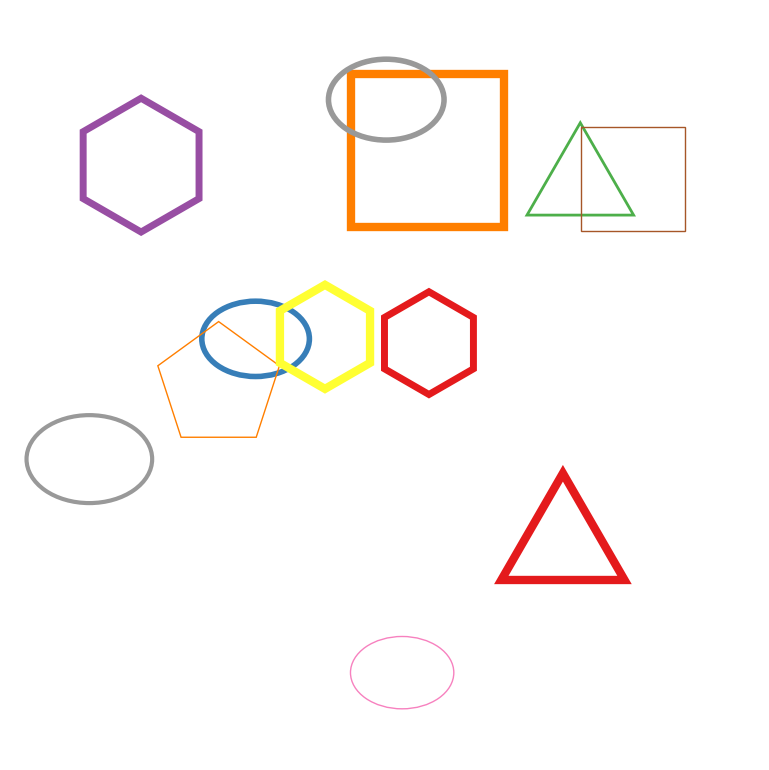[{"shape": "triangle", "thickness": 3, "radius": 0.46, "center": [0.731, 0.293]}, {"shape": "hexagon", "thickness": 2.5, "radius": 0.33, "center": [0.557, 0.554]}, {"shape": "oval", "thickness": 2, "radius": 0.35, "center": [0.332, 0.56]}, {"shape": "triangle", "thickness": 1, "radius": 0.4, "center": [0.754, 0.761]}, {"shape": "hexagon", "thickness": 2.5, "radius": 0.43, "center": [0.183, 0.786]}, {"shape": "square", "thickness": 3, "radius": 0.5, "center": [0.555, 0.804]}, {"shape": "pentagon", "thickness": 0.5, "radius": 0.42, "center": [0.284, 0.499]}, {"shape": "hexagon", "thickness": 3, "radius": 0.34, "center": [0.422, 0.563]}, {"shape": "square", "thickness": 0.5, "radius": 0.34, "center": [0.822, 0.767]}, {"shape": "oval", "thickness": 0.5, "radius": 0.34, "center": [0.522, 0.126]}, {"shape": "oval", "thickness": 2, "radius": 0.38, "center": [0.502, 0.871]}, {"shape": "oval", "thickness": 1.5, "radius": 0.41, "center": [0.116, 0.404]}]